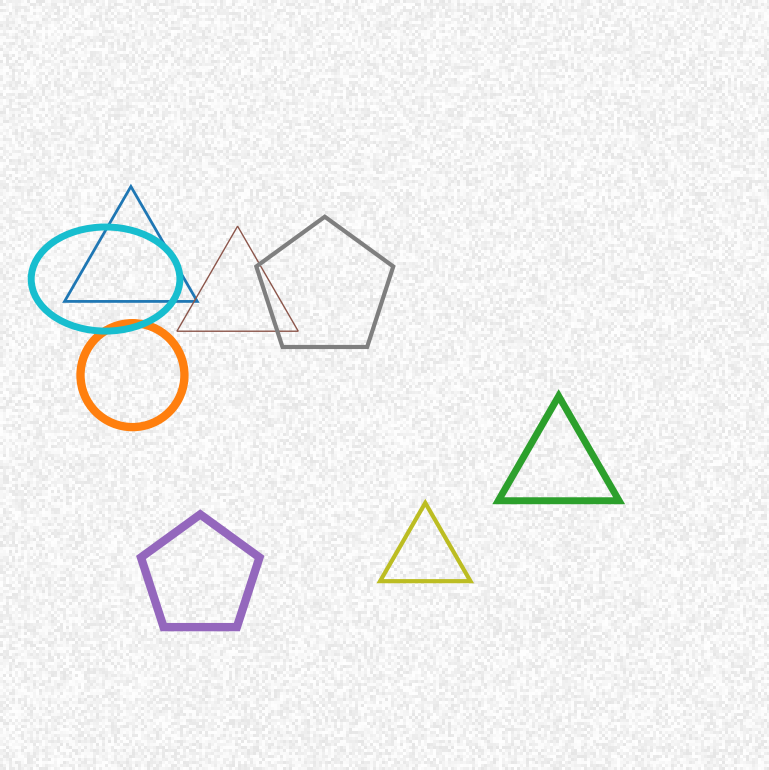[{"shape": "triangle", "thickness": 1, "radius": 0.5, "center": [0.17, 0.658]}, {"shape": "circle", "thickness": 3, "radius": 0.34, "center": [0.172, 0.513]}, {"shape": "triangle", "thickness": 2.5, "radius": 0.45, "center": [0.726, 0.395]}, {"shape": "pentagon", "thickness": 3, "radius": 0.4, "center": [0.26, 0.251]}, {"shape": "triangle", "thickness": 0.5, "radius": 0.45, "center": [0.309, 0.615]}, {"shape": "pentagon", "thickness": 1.5, "radius": 0.47, "center": [0.422, 0.625]}, {"shape": "triangle", "thickness": 1.5, "radius": 0.34, "center": [0.552, 0.279]}, {"shape": "oval", "thickness": 2.5, "radius": 0.48, "center": [0.137, 0.638]}]